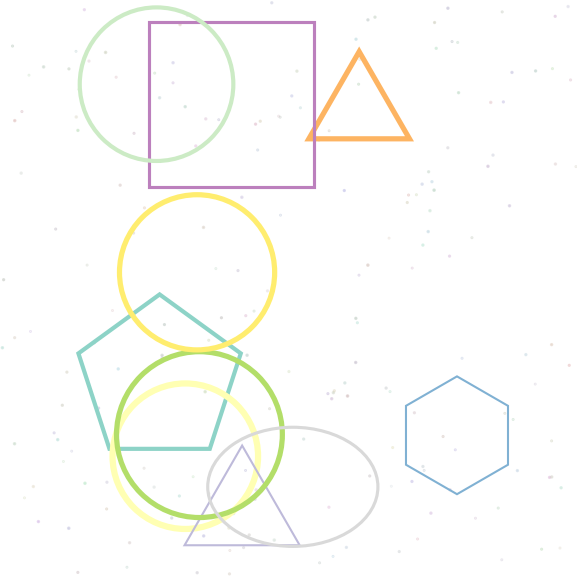[{"shape": "pentagon", "thickness": 2, "radius": 0.74, "center": [0.276, 0.342]}, {"shape": "circle", "thickness": 3, "radius": 0.63, "center": [0.321, 0.209]}, {"shape": "triangle", "thickness": 1, "radius": 0.58, "center": [0.419, 0.113]}, {"shape": "hexagon", "thickness": 1, "radius": 0.51, "center": [0.791, 0.245]}, {"shape": "triangle", "thickness": 2.5, "radius": 0.5, "center": [0.622, 0.809]}, {"shape": "circle", "thickness": 2.5, "radius": 0.72, "center": [0.345, 0.247]}, {"shape": "oval", "thickness": 1.5, "radius": 0.74, "center": [0.507, 0.156]}, {"shape": "square", "thickness": 1.5, "radius": 0.71, "center": [0.4, 0.818]}, {"shape": "circle", "thickness": 2, "radius": 0.66, "center": [0.271, 0.853]}, {"shape": "circle", "thickness": 2.5, "radius": 0.67, "center": [0.341, 0.528]}]